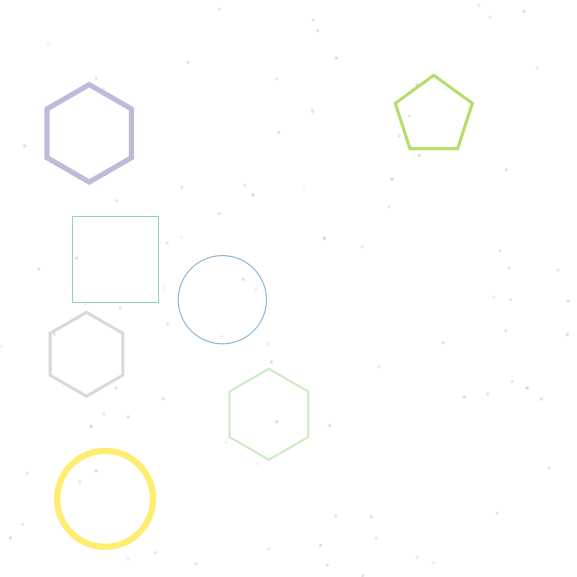[{"shape": "square", "thickness": 0.5, "radius": 0.37, "center": [0.2, 0.551]}, {"shape": "hexagon", "thickness": 2.5, "radius": 0.42, "center": [0.155, 0.768]}, {"shape": "circle", "thickness": 0.5, "radius": 0.38, "center": [0.385, 0.48]}, {"shape": "pentagon", "thickness": 1.5, "radius": 0.35, "center": [0.751, 0.799]}, {"shape": "hexagon", "thickness": 1.5, "radius": 0.36, "center": [0.15, 0.386]}, {"shape": "hexagon", "thickness": 1, "radius": 0.39, "center": [0.466, 0.282]}, {"shape": "circle", "thickness": 3, "radius": 0.42, "center": [0.182, 0.135]}]